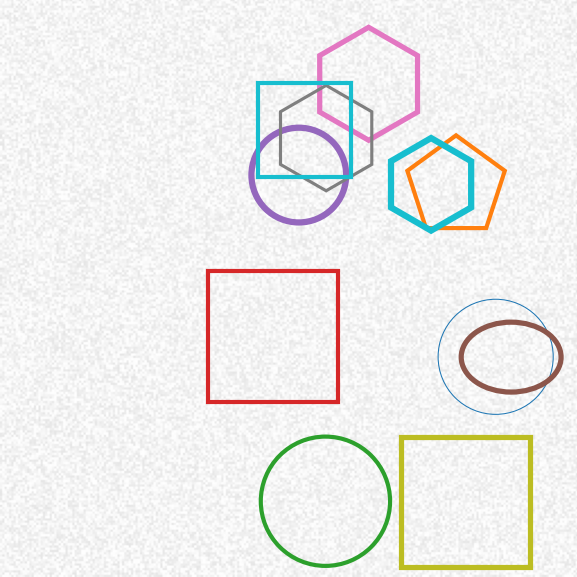[{"shape": "circle", "thickness": 0.5, "radius": 0.5, "center": [0.858, 0.381]}, {"shape": "pentagon", "thickness": 2, "radius": 0.44, "center": [0.79, 0.676]}, {"shape": "circle", "thickness": 2, "radius": 0.56, "center": [0.564, 0.131]}, {"shape": "square", "thickness": 2, "radius": 0.57, "center": [0.473, 0.416]}, {"shape": "circle", "thickness": 3, "radius": 0.41, "center": [0.517, 0.696]}, {"shape": "oval", "thickness": 2.5, "radius": 0.43, "center": [0.885, 0.381]}, {"shape": "hexagon", "thickness": 2.5, "radius": 0.49, "center": [0.638, 0.854]}, {"shape": "hexagon", "thickness": 1.5, "radius": 0.46, "center": [0.565, 0.76]}, {"shape": "square", "thickness": 2.5, "radius": 0.56, "center": [0.806, 0.13]}, {"shape": "hexagon", "thickness": 3, "radius": 0.4, "center": [0.746, 0.68]}, {"shape": "square", "thickness": 2, "radius": 0.41, "center": [0.527, 0.775]}]